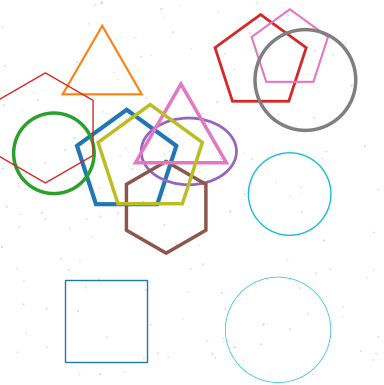[{"shape": "pentagon", "thickness": 3, "radius": 0.68, "center": [0.329, 0.579]}, {"shape": "square", "thickness": 1, "radius": 0.53, "center": [0.276, 0.167]}, {"shape": "triangle", "thickness": 1.5, "radius": 0.59, "center": [0.265, 0.814]}, {"shape": "circle", "thickness": 2.5, "radius": 0.52, "center": [0.14, 0.602]}, {"shape": "hexagon", "thickness": 1, "radius": 0.71, "center": [0.118, 0.668]}, {"shape": "pentagon", "thickness": 2, "radius": 0.62, "center": [0.677, 0.838]}, {"shape": "oval", "thickness": 2, "radius": 0.62, "center": [0.49, 0.607]}, {"shape": "hexagon", "thickness": 2.5, "radius": 0.6, "center": [0.432, 0.462]}, {"shape": "triangle", "thickness": 2.5, "radius": 0.68, "center": [0.47, 0.645]}, {"shape": "pentagon", "thickness": 1.5, "radius": 0.52, "center": [0.753, 0.872]}, {"shape": "circle", "thickness": 2.5, "radius": 0.65, "center": [0.793, 0.792]}, {"shape": "pentagon", "thickness": 2.5, "radius": 0.71, "center": [0.39, 0.586]}, {"shape": "circle", "thickness": 0.5, "radius": 0.68, "center": [0.722, 0.143]}, {"shape": "circle", "thickness": 1, "radius": 0.54, "center": [0.752, 0.496]}]